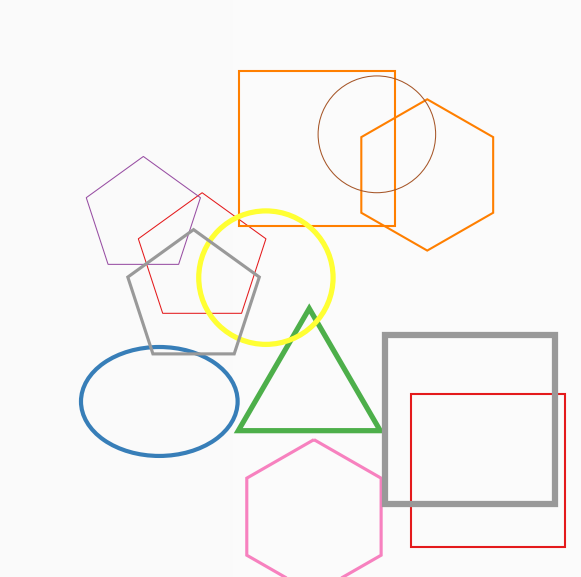[{"shape": "square", "thickness": 1, "radius": 0.66, "center": [0.839, 0.184]}, {"shape": "pentagon", "thickness": 0.5, "radius": 0.58, "center": [0.348, 0.55]}, {"shape": "oval", "thickness": 2, "radius": 0.67, "center": [0.274, 0.304]}, {"shape": "triangle", "thickness": 2.5, "radius": 0.71, "center": [0.532, 0.324]}, {"shape": "pentagon", "thickness": 0.5, "radius": 0.52, "center": [0.247, 0.625]}, {"shape": "square", "thickness": 1, "radius": 0.67, "center": [0.545, 0.742]}, {"shape": "hexagon", "thickness": 1, "radius": 0.65, "center": [0.735, 0.696]}, {"shape": "circle", "thickness": 2.5, "radius": 0.58, "center": [0.457, 0.518]}, {"shape": "circle", "thickness": 0.5, "radius": 0.51, "center": [0.648, 0.767]}, {"shape": "hexagon", "thickness": 1.5, "radius": 0.67, "center": [0.54, 0.104]}, {"shape": "pentagon", "thickness": 1.5, "radius": 0.59, "center": [0.333, 0.483]}, {"shape": "square", "thickness": 3, "radius": 0.73, "center": [0.809, 0.273]}]